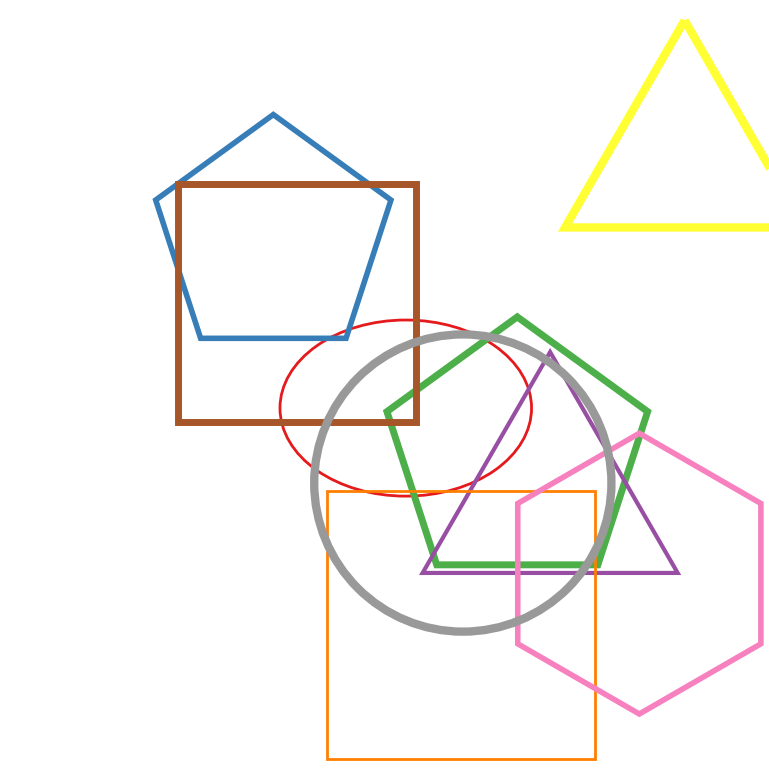[{"shape": "oval", "thickness": 1, "radius": 0.82, "center": [0.527, 0.47]}, {"shape": "pentagon", "thickness": 2, "radius": 0.8, "center": [0.355, 0.691]}, {"shape": "pentagon", "thickness": 2.5, "radius": 0.89, "center": [0.672, 0.41]}, {"shape": "triangle", "thickness": 1.5, "radius": 0.96, "center": [0.714, 0.352]}, {"shape": "square", "thickness": 1, "radius": 0.87, "center": [0.599, 0.188]}, {"shape": "triangle", "thickness": 3, "radius": 0.9, "center": [0.889, 0.794]}, {"shape": "square", "thickness": 2.5, "radius": 0.77, "center": [0.386, 0.607]}, {"shape": "hexagon", "thickness": 2, "radius": 0.91, "center": [0.83, 0.255]}, {"shape": "circle", "thickness": 3, "radius": 0.96, "center": [0.601, 0.373]}]